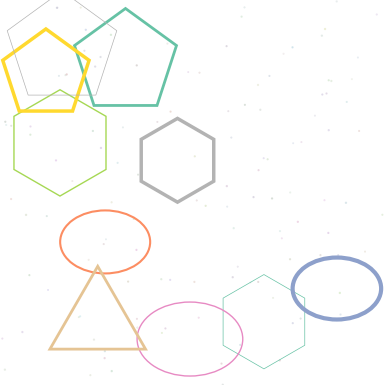[{"shape": "pentagon", "thickness": 2, "radius": 0.7, "center": [0.326, 0.839]}, {"shape": "hexagon", "thickness": 0.5, "radius": 0.61, "center": [0.686, 0.164]}, {"shape": "oval", "thickness": 1.5, "radius": 0.58, "center": [0.273, 0.372]}, {"shape": "oval", "thickness": 3, "radius": 0.57, "center": [0.875, 0.251]}, {"shape": "oval", "thickness": 1, "radius": 0.69, "center": [0.493, 0.119]}, {"shape": "hexagon", "thickness": 1, "radius": 0.69, "center": [0.156, 0.629]}, {"shape": "pentagon", "thickness": 2.5, "radius": 0.59, "center": [0.119, 0.807]}, {"shape": "triangle", "thickness": 2, "radius": 0.72, "center": [0.254, 0.165]}, {"shape": "pentagon", "thickness": 0.5, "radius": 0.75, "center": [0.161, 0.874]}, {"shape": "hexagon", "thickness": 2.5, "radius": 0.54, "center": [0.461, 0.584]}]